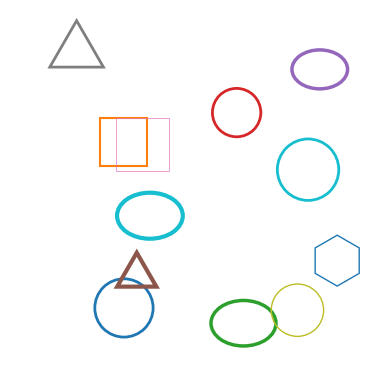[{"shape": "hexagon", "thickness": 1, "radius": 0.33, "center": [0.876, 0.323]}, {"shape": "circle", "thickness": 2, "radius": 0.38, "center": [0.322, 0.2]}, {"shape": "square", "thickness": 1.5, "radius": 0.31, "center": [0.321, 0.631]}, {"shape": "oval", "thickness": 2.5, "radius": 0.42, "center": [0.632, 0.16]}, {"shape": "circle", "thickness": 2, "radius": 0.31, "center": [0.615, 0.708]}, {"shape": "oval", "thickness": 2.5, "radius": 0.36, "center": [0.831, 0.82]}, {"shape": "triangle", "thickness": 3, "radius": 0.29, "center": [0.355, 0.285]}, {"shape": "square", "thickness": 0.5, "radius": 0.34, "center": [0.371, 0.624]}, {"shape": "triangle", "thickness": 2, "radius": 0.4, "center": [0.199, 0.866]}, {"shape": "circle", "thickness": 1, "radius": 0.34, "center": [0.773, 0.194]}, {"shape": "circle", "thickness": 2, "radius": 0.4, "center": [0.8, 0.559]}, {"shape": "oval", "thickness": 3, "radius": 0.43, "center": [0.389, 0.44]}]